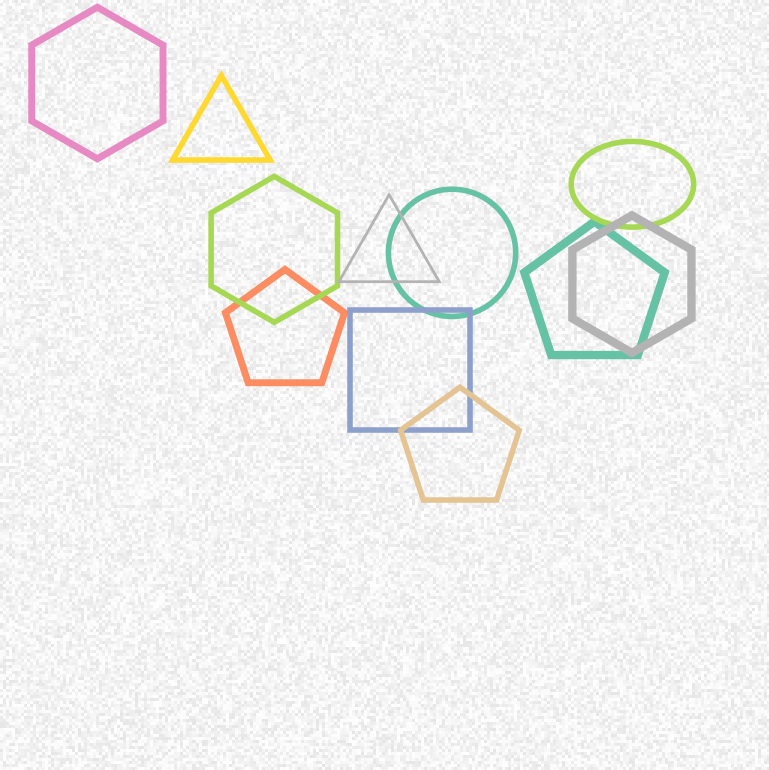[{"shape": "pentagon", "thickness": 3, "radius": 0.48, "center": [0.772, 0.616]}, {"shape": "circle", "thickness": 2, "radius": 0.41, "center": [0.587, 0.672]}, {"shape": "pentagon", "thickness": 2.5, "radius": 0.41, "center": [0.37, 0.569]}, {"shape": "square", "thickness": 2, "radius": 0.39, "center": [0.533, 0.52]}, {"shape": "hexagon", "thickness": 2.5, "radius": 0.49, "center": [0.126, 0.892]}, {"shape": "oval", "thickness": 2, "radius": 0.4, "center": [0.821, 0.761]}, {"shape": "hexagon", "thickness": 2, "radius": 0.47, "center": [0.356, 0.676]}, {"shape": "triangle", "thickness": 2, "radius": 0.37, "center": [0.287, 0.829]}, {"shape": "pentagon", "thickness": 2, "radius": 0.41, "center": [0.597, 0.416]}, {"shape": "hexagon", "thickness": 3, "radius": 0.45, "center": [0.821, 0.631]}, {"shape": "triangle", "thickness": 1, "radius": 0.38, "center": [0.505, 0.672]}]